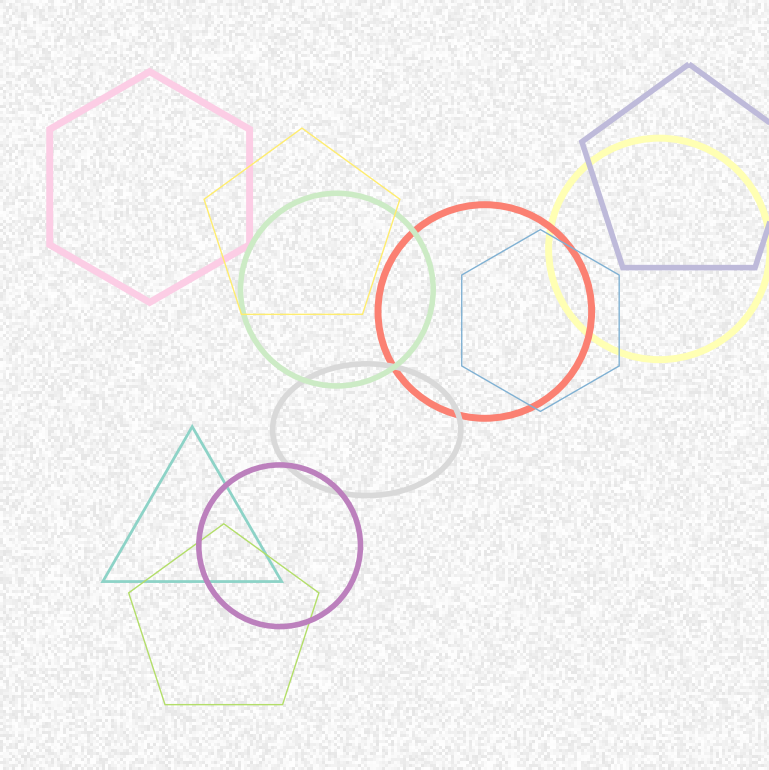[{"shape": "triangle", "thickness": 1, "radius": 0.67, "center": [0.25, 0.312]}, {"shape": "circle", "thickness": 2.5, "radius": 0.72, "center": [0.856, 0.677]}, {"shape": "pentagon", "thickness": 2, "radius": 0.73, "center": [0.895, 0.771]}, {"shape": "circle", "thickness": 2.5, "radius": 0.69, "center": [0.63, 0.595]}, {"shape": "hexagon", "thickness": 0.5, "radius": 0.59, "center": [0.702, 0.584]}, {"shape": "pentagon", "thickness": 0.5, "radius": 0.65, "center": [0.291, 0.19]}, {"shape": "hexagon", "thickness": 2.5, "radius": 0.75, "center": [0.194, 0.757]}, {"shape": "oval", "thickness": 2, "radius": 0.61, "center": [0.476, 0.442]}, {"shape": "circle", "thickness": 2, "radius": 0.52, "center": [0.363, 0.291]}, {"shape": "circle", "thickness": 2, "radius": 0.63, "center": [0.437, 0.624]}, {"shape": "pentagon", "thickness": 0.5, "radius": 0.67, "center": [0.392, 0.7]}]